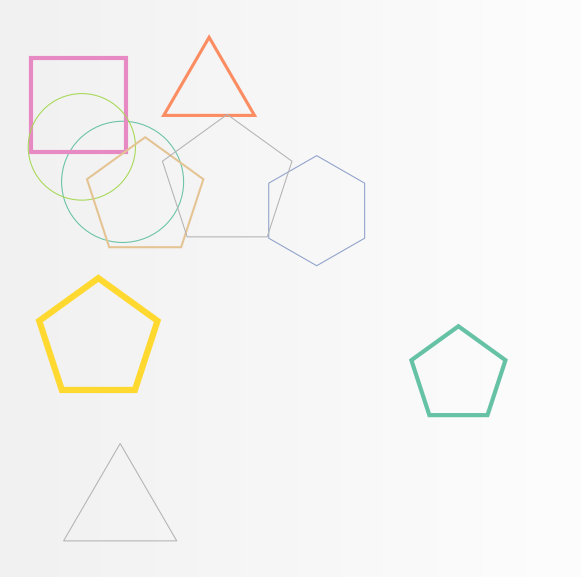[{"shape": "circle", "thickness": 0.5, "radius": 0.52, "center": [0.211, 0.684]}, {"shape": "pentagon", "thickness": 2, "radius": 0.43, "center": [0.789, 0.349]}, {"shape": "triangle", "thickness": 1.5, "radius": 0.45, "center": [0.36, 0.844]}, {"shape": "hexagon", "thickness": 0.5, "radius": 0.48, "center": [0.545, 0.634]}, {"shape": "square", "thickness": 2, "radius": 0.41, "center": [0.136, 0.818]}, {"shape": "circle", "thickness": 0.5, "radius": 0.46, "center": [0.141, 0.745]}, {"shape": "pentagon", "thickness": 3, "radius": 0.54, "center": [0.169, 0.41]}, {"shape": "pentagon", "thickness": 1, "radius": 0.53, "center": [0.25, 0.656]}, {"shape": "pentagon", "thickness": 0.5, "radius": 0.59, "center": [0.391, 0.684]}, {"shape": "triangle", "thickness": 0.5, "radius": 0.56, "center": [0.207, 0.119]}]